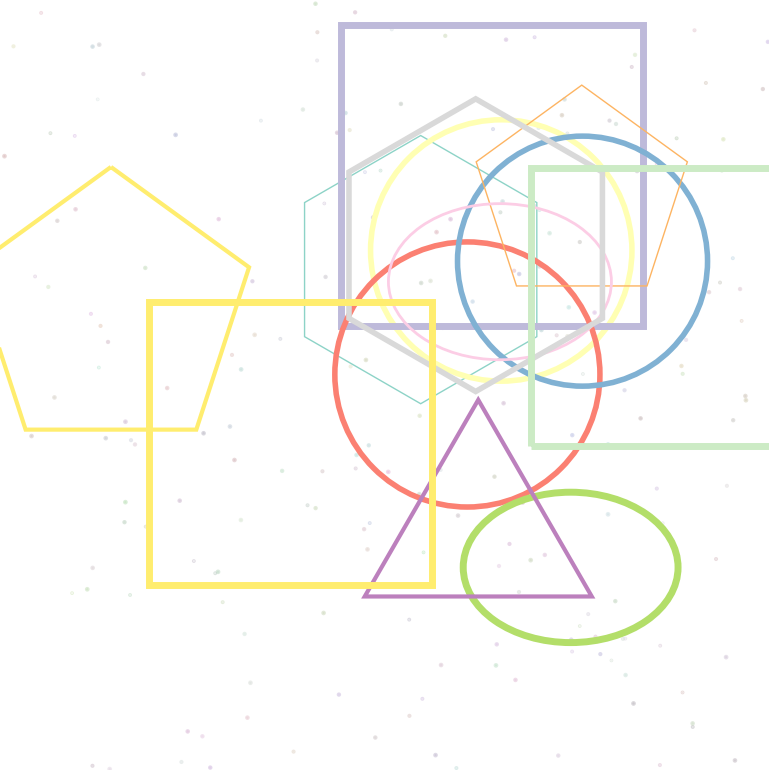[{"shape": "hexagon", "thickness": 0.5, "radius": 0.87, "center": [0.546, 0.65]}, {"shape": "circle", "thickness": 2, "radius": 0.85, "center": [0.651, 0.675]}, {"shape": "square", "thickness": 2.5, "radius": 0.98, "center": [0.639, 0.772]}, {"shape": "circle", "thickness": 2, "radius": 0.86, "center": [0.607, 0.514]}, {"shape": "circle", "thickness": 2, "radius": 0.81, "center": [0.757, 0.661]}, {"shape": "pentagon", "thickness": 0.5, "radius": 0.72, "center": [0.756, 0.745]}, {"shape": "oval", "thickness": 2.5, "radius": 0.7, "center": [0.741, 0.263]}, {"shape": "oval", "thickness": 1, "radius": 0.72, "center": [0.649, 0.634]}, {"shape": "hexagon", "thickness": 2, "radius": 0.95, "center": [0.618, 0.682]}, {"shape": "triangle", "thickness": 1.5, "radius": 0.85, "center": [0.621, 0.31]}, {"shape": "square", "thickness": 2.5, "radius": 0.9, "center": [0.869, 0.601]}, {"shape": "pentagon", "thickness": 1.5, "radius": 0.94, "center": [0.144, 0.595]}, {"shape": "square", "thickness": 2.5, "radius": 0.92, "center": [0.377, 0.424]}]